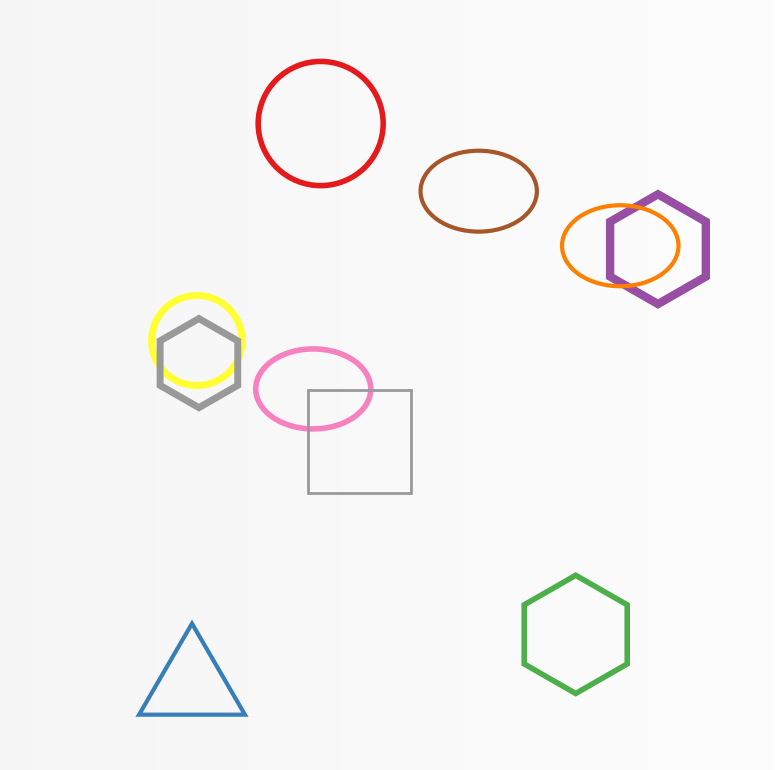[{"shape": "circle", "thickness": 2, "radius": 0.4, "center": [0.414, 0.84]}, {"shape": "triangle", "thickness": 1.5, "radius": 0.39, "center": [0.248, 0.111]}, {"shape": "hexagon", "thickness": 2, "radius": 0.38, "center": [0.743, 0.176]}, {"shape": "hexagon", "thickness": 3, "radius": 0.36, "center": [0.849, 0.676]}, {"shape": "oval", "thickness": 1.5, "radius": 0.38, "center": [0.8, 0.681]}, {"shape": "circle", "thickness": 2.5, "radius": 0.29, "center": [0.254, 0.558]}, {"shape": "oval", "thickness": 1.5, "radius": 0.38, "center": [0.618, 0.752]}, {"shape": "oval", "thickness": 2, "radius": 0.37, "center": [0.404, 0.495]}, {"shape": "square", "thickness": 1, "radius": 0.33, "center": [0.464, 0.426]}, {"shape": "hexagon", "thickness": 2.5, "radius": 0.29, "center": [0.257, 0.528]}]